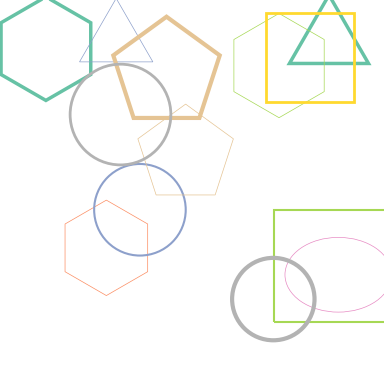[{"shape": "triangle", "thickness": 2.5, "radius": 0.59, "center": [0.855, 0.894]}, {"shape": "hexagon", "thickness": 2.5, "radius": 0.67, "center": [0.119, 0.874]}, {"shape": "hexagon", "thickness": 0.5, "radius": 0.62, "center": [0.276, 0.356]}, {"shape": "triangle", "thickness": 0.5, "radius": 0.55, "center": [0.302, 0.894]}, {"shape": "circle", "thickness": 1.5, "radius": 0.59, "center": [0.363, 0.455]}, {"shape": "oval", "thickness": 0.5, "radius": 0.69, "center": [0.879, 0.286]}, {"shape": "square", "thickness": 1.5, "radius": 0.73, "center": [0.857, 0.308]}, {"shape": "hexagon", "thickness": 0.5, "radius": 0.68, "center": [0.725, 0.83]}, {"shape": "square", "thickness": 2, "radius": 0.58, "center": [0.805, 0.851]}, {"shape": "pentagon", "thickness": 0.5, "radius": 0.65, "center": [0.482, 0.599]}, {"shape": "pentagon", "thickness": 3, "radius": 0.73, "center": [0.433, 0.811]}, {"shape": "circle", "thickness": 3, "radius": 0.54, "center": [0.71, 0.223]}, {"shape": "circle", "thickness": 2, "radius": 0.65, "center": [0.313, 0.702]}]